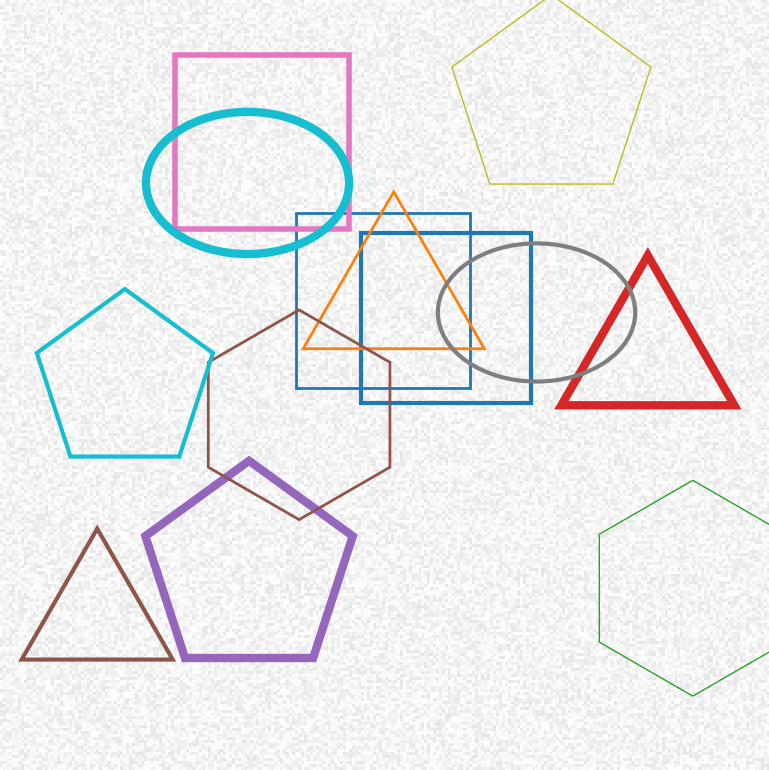[{"shape": "square", "thickness": 1, "radius": 0.57, "center": [0.497, 0.61]}, {"shape": "square", "thickness": 1.5, "radius": 0.55, "center": [0.579, 0.587]}, {"shape": "triangle", "thickness": 1, "radius": 0.68, "center": [0.511, 0.615]}, {"shape": "hexagon", "thickness": 0.5, "radius": 0.7, "center": [0.9, 0.236]}, {"shape": "triangle", "thickness": 3, "radius": 0.65, "center": [0.841, 0.538]}, {"shape": "pentagon", "thickness": 3, "radius": 0.71, "center": [0.323, 0.26]}, {"shape": "triangle", "thickness": 1.5, "radius": 0.57, "center": [0.126, 0.2]}, {"shape": "hexagon", "thickness": 1, "radius": 0.68, "center": [0.388, 0.461]}, {"shape": "square", "thickness": 2, "radius": 0.56, "center": [0.34, 0.816]}, {"shape": "oval", "thickness": 1.5, "radius": 0.64, "center": [0.697, 0.594]}, {"shape": "pentagon", "thickness": 0.5, "radius": 0.68, "center": [0.716, 0.871]}, {"shape": "oval", "thickness": 3, "radius": 0.66, "center": [0.321, 0.762]}, {"shape": "pentagon", "thickness": 1.5, "radius": 0.6, "center": [0.162, 0.504]}]